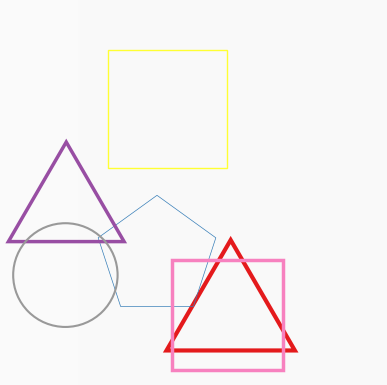[{"shape": "triangle", "thickness": 3, "radius": 0.96, "center": [0.595, 0.185]}, {"shape": "pentagon", "thickness": 0.5, "radius": 0.8, "center": [0.405, 0.333]}, {"shape": "triangle", "thickness": 2.5, "radius": 0.86, "center": [0.171, 0.459]}, {"shape": "square", "thickness": 1, "radius": 0.76, "center": [0.432, 0.717]}, {"shape": "square", "thickness": 2.5, "radius": 0.71, "center": [0.587, 0.181]}, {"shape": "circle", "thickness": 1.5, "radius": 0.67, "center": [0.169, 0.285]}]